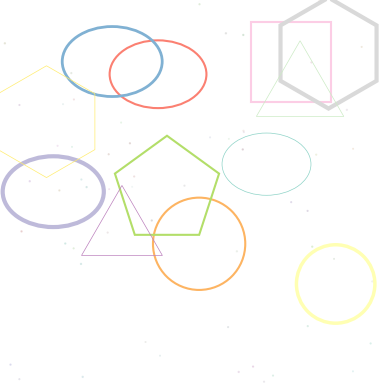[{"shape": "oval", "thickness": 0.5, "radius": 0.58, "center": [0.692, 0.574]}, {"shape": "circle", "thickness": 2.5, "radius": 0.51, "center": [0.872, 0.262]}, {"shape": "oval", "thickness": 3, "radius": 0.66, "center": [0.138, 0.502]}, {"shape": "oval", "thickness": 1.5, "radius": 0.63, "center": [0.41, 0.807]}, {"shape": "oval", "thickness": 2, "radius": 0.65, "center": [0.291, 0.84]}, {"shape": "circle", "thickness": 1.5, "radius": 0.6, "center": [0.517, 0.367]}, {"shape": "pentagon", "thickness": 1.5, "radius": 0.71, "center": [0.434, 0.505]}, {"shape": "square", "thickness": 1.5, "radius": 0.52, "center": [0.756, 0.84]}, {"shape": "hexagon", "thickness": 3, "radius": 0.72, "center": [0.853, 0.862]}, {"shape": "triangle", "thickness": 0.5, "radius": 0.61, "center": [0.317, 0.397]}, {"shape": "triangle", "thickness": 0.5, "radius": 0.66, "center": [0.779, 0.763]}, {"shape": "hexagon", "thickness": 0.5, "radius": 0.73, "center": [0.121, 0.684]}]